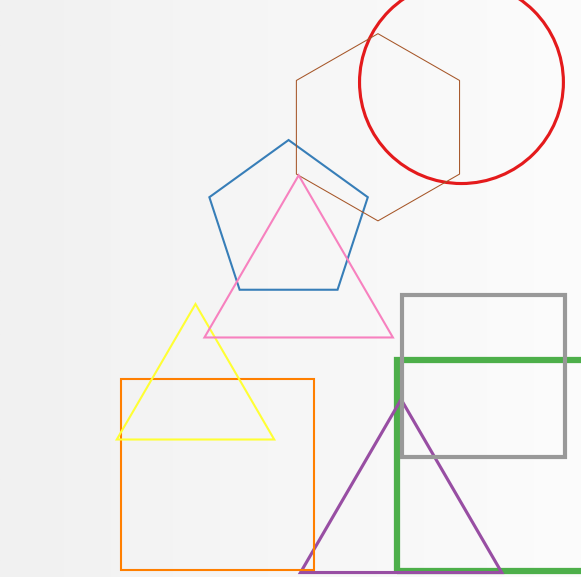[{"shape": "circle", "thickness": 1.5, "radius": 0.88, "center": [0.794, 0.857]}, {"shape": "pentagon", "thickness": 1, "radius": 0.72, "center": [0.496, 0.613]}, {"shape": "square", "thickness": 3, "radius": 0.91, "center": [0.867, 0.194]}, {"shape": "triangle", "thickness": 1.5, "radius": 1.0, "center": [0.69, 0.108]}, {"shape": "square", "thickness": 1, "radius": 0.83, "center": [0.374, 0.177]}, {"shape": "triangle", "thickness": 1, "radius": 0.78, "center": [0.336, 0.316]}, {"shape": "hexagon", "thickness": 0.5, "radius": 0.81, "center": [0.65, 0.779]}, {"shape": "triangle", "thickness": 1, "radius": 0.94, "center": [0.514, 0.508]}, {"shape": "square", "thickness": 2, "radius": 0.7, "center": [0.831, 0.349]}]